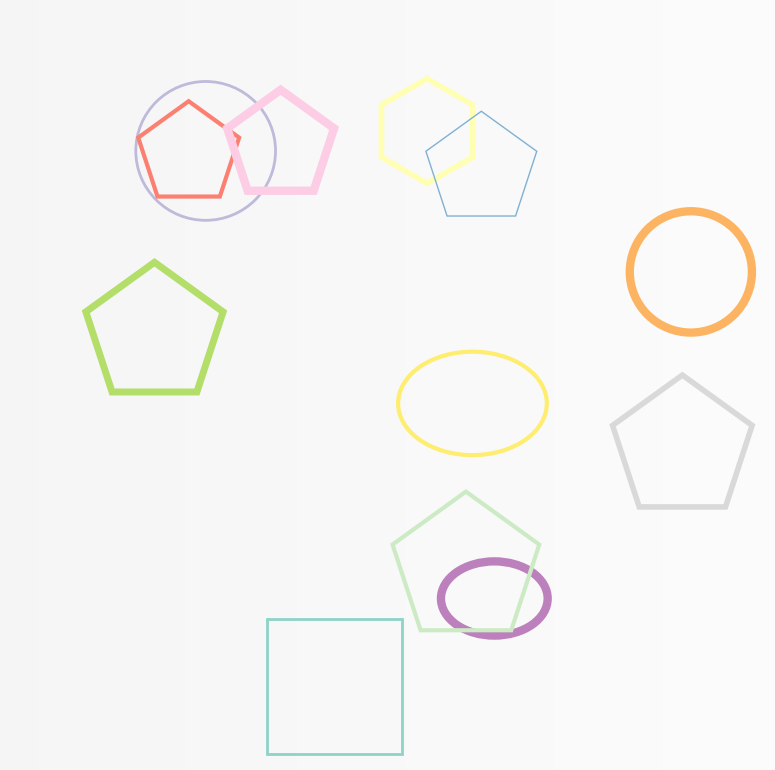[{"shape": "square", "thickness": 1, "radius": 0.44, "center": [0.432, 0.108]}, {"shape": "hexagon", "thickness": 2, "radius": 0.34, "center": [0.551, 0.83]}, {"shape": "circle", "thickness": 1, "radius": 0.45, "center": [0.265, 0.804]}, {"shape": "pentagon", "thickness": 1.5, "radius": 0.34, "center": [0.243, 0.8]}, {"shape": "pentagon", "thickness": 0.5, "radius": 0.38, "center": [0.621, 0.78]}, {"shape": "circle", "thickness": 3, "radius": 0.39, "center": [0.891, 0.647]}, {"shape": "pentagon", "thickness": 2.5, "radius": 0.47, "center": [0.199, 0.566]}, {"shape": "pentagon", "thickness": 3, "radius": 0.36, "center": [0.362, 0.811]}, {"shape": "pentagon", "thickness": 2, "radius": 0.47, "center": [0.88, 0.418]}, {"shape": "oval", "thickness": 3, "radius": 0.34, "center": [0.638, 0.223]}, {"shape": "pentagon", "thickness": 1.5, "radius": 0.5, "center": [0.601, 0.262]}, {"shape": "oval", "thickness": 1.5, "radius": 0.48, "center": [0.61, 0.476]}]